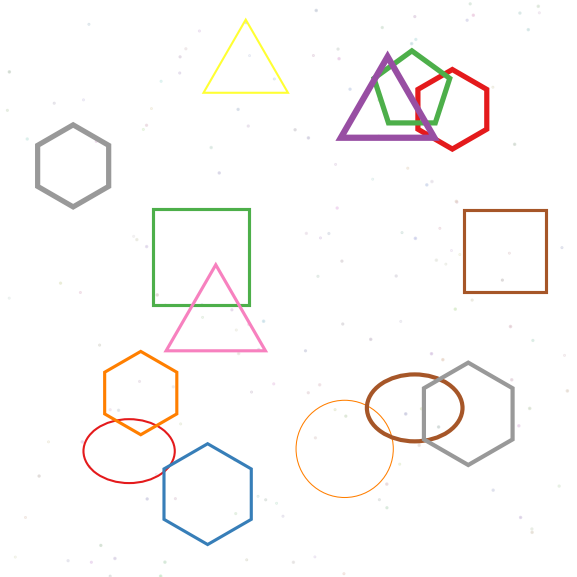[{"shape": "oval", "thickness": 1, "radius": 0.4, "center": [0.224, 0.218]}, {"shape": "hexagon", "thickness": 2.5, "radius": 0.34, "center": [0.783, 0.81]}, {"shape": "hexagon", "thickness": 1.5, "radius": 0.44, "center": [0.36, 0.143]}, {"shape": "pentagon", "thickness": 2.5, "radius": 0.34, "center": [0.713, 0.842]}, {"shape": "square", "thickness": 1.5, "radius": 0.41, "center": [0.348, 0.554]}, {"shape": "triangle", "thickness": 3, "radius": 0.47, "center": [0.671, 0.807]}, {"shape": "hexagon", "thickness": 1.5, "radius": 0.36, "center": [0.244, 0.319]}, {"shape": "circle", "thickness": 0.5, "radius": 0.42, "center": [0.597, 0.222]}, {"shape": "triangle", "thickness": 1, "radius": 0.42, "center": [0.426, 0.881]}, {"shape": "oval", "thickness": 2, "radius": 0.41, "center": [0.718, 0.293]}, {"shape": "square", "thickness": 1.5, "radius": 0.36, "center": [0.875, 0.565]}, {"shape": "triangle", "thickness": 1.5, "radius": 0.5, "center": [0.374, 0.441]}, {"shape": "hexagon", "thickness": 2, "radius": 0.44, "center": [0.811, 0.283]}, {"shape": "hexagon", "thickness": 2.5, "radius": 0.36, "center": [0.127, 0.712]}]